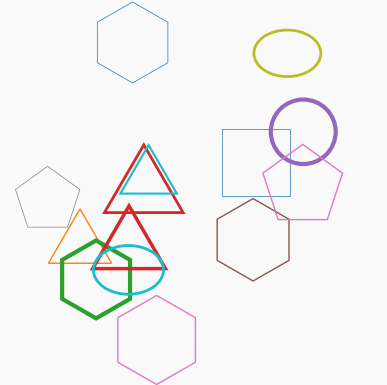[{"shape": "square", "thickness": 0.5, "radius": 0.44, "center": [0.661, 0.577]}, {"shape": "hexagon", "thickness": 0.5, "radius": 0.53, "center": [0.342, 0.89]}, {"shape": "triangle", "thickness": 1, "radius": 0.47, "center": [0.206, 0.363]}, {"shape": "hexagon", "thickness": 3, "radius": 0.51, "center": [0.248, 0.274]}, {"shape": "triangle", "thickness": 2, "radius": 0.59, "center": [0.371, 0.506]}, {"shape": "triangle", "thickness": 2.5, "radius": 0.54, "center": [0.333, 0.357]}, {"shape": "circle", "thickness": 3, "radius": 0.42, "center": [0.783, 0.658]}, {"shape": "hexagon", "thickness": 1, "radius": 0.53, "center": [0.653, 0.377]}, {"shape": "pentagon", "thickness": 1, "radius": 0.54, "center": [0.781, 0.517]}, {"shape": "hexagon", "thickness": 1, "radius": 0.58, "center": [0.404, 0.117]}, {"shape": "pentagon", "thickness": 0.5, "radius": 0.44, "center": [0.123, 0.481]}, {"shape": "oval", "thickness": 2, "radius": 0.43, "center": [0.742, 0.862]}, {"shape": "oval", "thickness": 2, "radius": 0.45, "center": [0.332, 0.299]}, {"shape": "triangle", "thickness": 1.5, "radius": 0.42, "center": [0.383, 0.539]}]